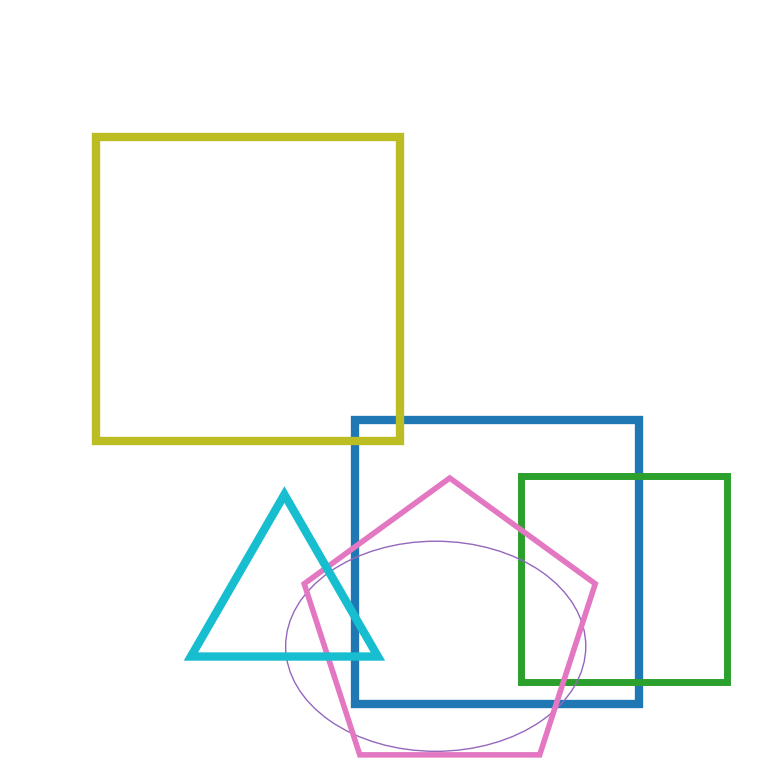[{"shape": "square", "thickness": 3, "radius": 0.92, "center": [0.645, 0.27]}, {"shape": "square", "thickness": 2.5, "radius": 0.67, "center": [0.81, 0.248]}, {"shape": "oval", "thickness": 0.5, "radius": 0.97, "center": [0.566, 0.161]}, {"shape": "pentagon", "thickness": 2, "radius": 0.99, "center": [0.584, 0.18]}, {"shape": "square", "thickness": 3, "radius": 0.99, "center": [0.322, 0.625]}, {"shape": "triangle", "thickness": 3, "radius": 0.7, "center": [0.369, 0.217]}]